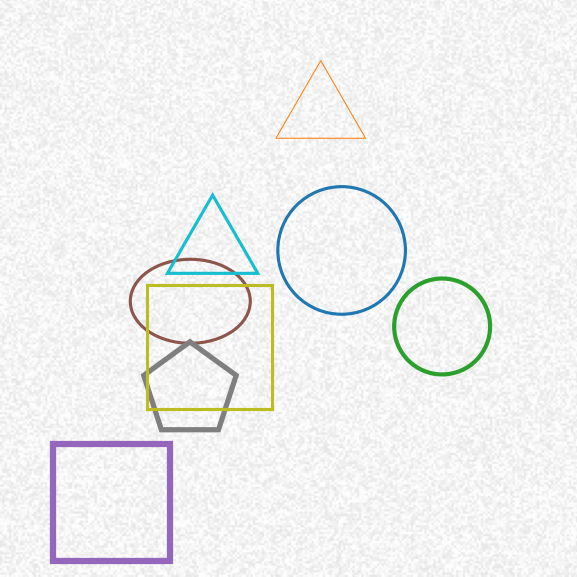[{"shape": "circle", "thickness": 1.5, "radius": 0.55, "center": [0.592, 0.565]}, {"shape": "triangle", "thickness": 0.5, "radius": 0.45, "center": [0.555, 0.805]}, {"shape": "circle", "thickness": 2, "radius": 0.42, "center": [0.766, 0.434]}, {"shape": "square", "thickness": 3, "radius": 0.51, "center": [0.193, 0.129]}, {"shape": "oval", "thickness": 1.5, "radius": 0.52, "center": [0.33, 0.477]}, {"shape": "pentagon", "thickness": 2.5, "radius": 0.42, "center": [0.329, 0.323]}, {"shape": "square", "thickness": 1.5, "radius": 0.54, "center": [0.363, 0.398]}, {"shape": "triangle", "thickness": 1.5, "radius": 0.45, "center": [0.368, 0.571]}]